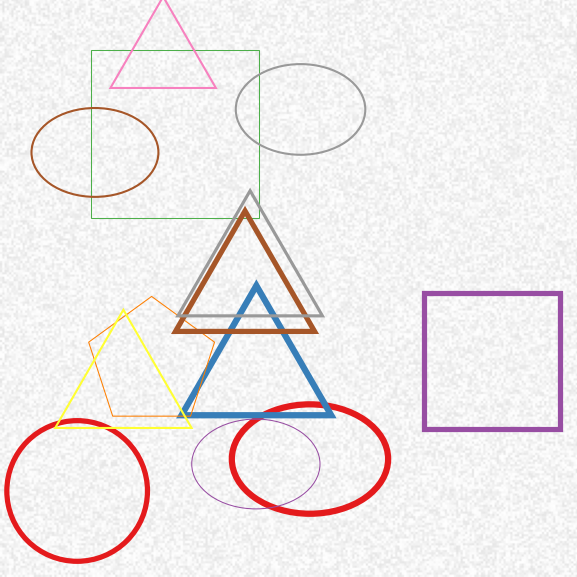[{"shape": "circle", "thickness": 2.5, "radius": 0.61, "center": [0.134, 0.149]}, {"shape": "oval", "thickness": 3, "radius": 0.68, "center": [0.537, 0.204]}, {"shape": "triangle", "thickness": 3, "radius": 0.75, "center": [0.444, 0.355]}, {"shape": "square", "thickness": 0.5, "radius": 0.73, "center": [0.303, 0.767]}, {"shape": "oval", "thickness": 0.5, "radius": 0.56, "center": [0.443, 0.196]}, {"shape": "square", "thickness": 2.5, "radius": 0.59, "center": [0.852, 0.375]}, {"shape": "pentagon", "thickness": 0.5, "radius": 0.57, "center": [0.263, 0.371]}, {"shape": "triangle", "thickness": 1, "radius": 0.68, "center": [0.214, 0.326]}, {"shape": "oval", "thickness": 1, "radius": 0.55, "center": [0.164, 0.735]}, {"shape": "triangle", "thickness": 2.5, "radius": 0.7, "center": [0.424, 0.495]}, {"shape": "triangle", "thickness": 1, "radius": 0.53, "center": [0.283, 0.899]}, {"shape": "oval", "thickness": 1, "radius": 0.56, "center": [0.52, 0.81]}, {"shape": "triangle", "thickness": 1.5, "radius": 0.72, "center": [0.433, 0.524]}]